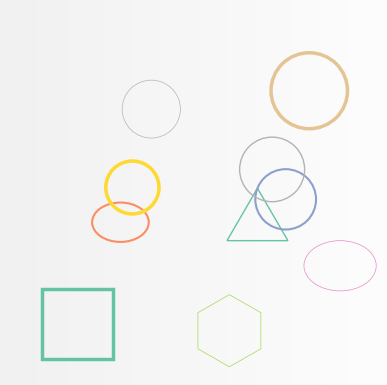[{"shape": "square", "thickness": 2.5, "radius": 0.45, "center": [0.2, 0.158]}, {"shape": "triangle", "thickness": 1, "radius": 0.45, "center": [0.664, 0.42]}, {"shape": "oval", "thickness": 1.5, "radius": 0.37, "center": [0.311, 0.423]}, {"shape": "circle", "thickness": 1.5, "radius": 0.39, "center": [0.737, 0.482]}, {"shape": "oval", "thickness": 0.5, "radius": 0.47, "center": [0.878, 0.31]}, {"shape": "hexagon", "thickness": 0.5, "radius": 0.47, "center": [0.592, 0.141]}, {"shape": "circle", "thickness": 2.5, "radius": 0.34, "center": [0.342, 0.513]}, {"shape": "circle", "thickness": 2.5, "radius": 0.49, "center": [0.798, 0.764]}, {"shape": "circle", "thickness": 1, "radius": 0.42, "center": [0.702, 0.56]}, {"shape": "circle", "thickness": 0.5, "radius": 0.38, "center": [0.39, 0.717]}]